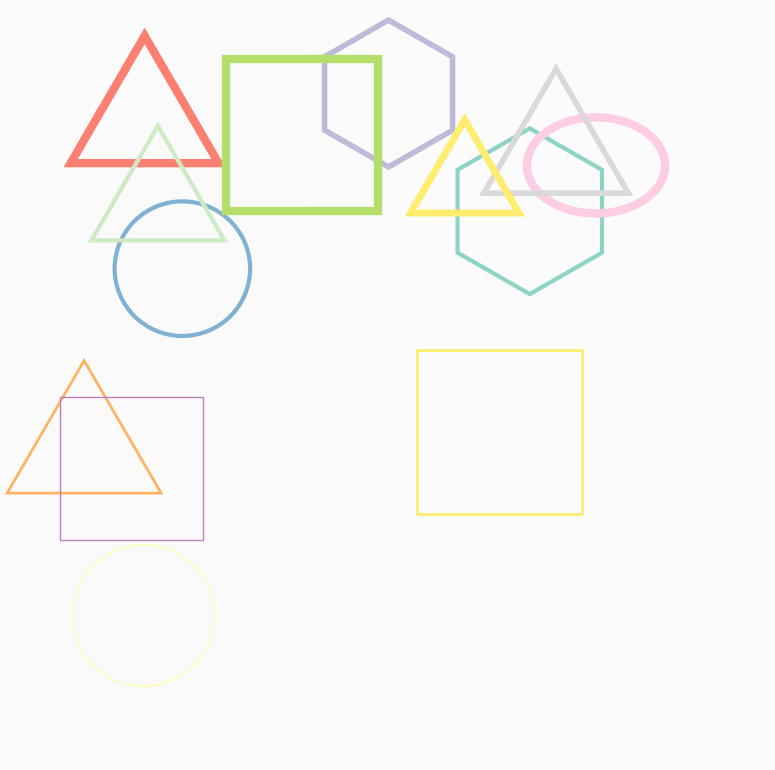[{"shape": "hexagon", "thickness": 1.5, "radius": 0.54, "center": [0.684, 0.726]}, {"shape": "circle", "thickness": 0.5, "radius": 0.46, "center": [0.185, 0.201]}, {"shape": "hexagon", "thickness": 2, "radius": 0.48, "center": [0.501, 0.879]}, {"shape": "triangle", "thickness": 3, "radius": 0.55, "center": [0.187, 0.843]}, {"shape": "circle", "thickness": 1.5, "radius": 0.44, "center": [0.235, 0.651]}, {"shape": "triangle", "thickness": 1, "radius": 0.57, "center": [0.109, 0.417]}, {"shape": "square", "thickness": 3, "radius": 0.49, "center": [0.39, 0.825]}, {"shape": "oval", "thickness": 3, "radius": 0.45, "center": [0.769, 0.785]}, {"shape": "triangle", "thickness": 2, "radius": 0.54, "center": [0.718, 0.803]}, {"shape": "square", "thickness": 0.5, "radius": 0.46, "center": [0.17, 0.391]}, {"shape": "triangle", "thickness": 1.5, "radius": 0.5, "center": [0.204, 0.737]}, {"shape": "square", "thickness": 1, "radius": 0.53, "center": [0.645, 0.439]}, {"shape": "triangle", "thickness": 2.5, "radius": 0.4, "center": [0.6, 0.764]}]